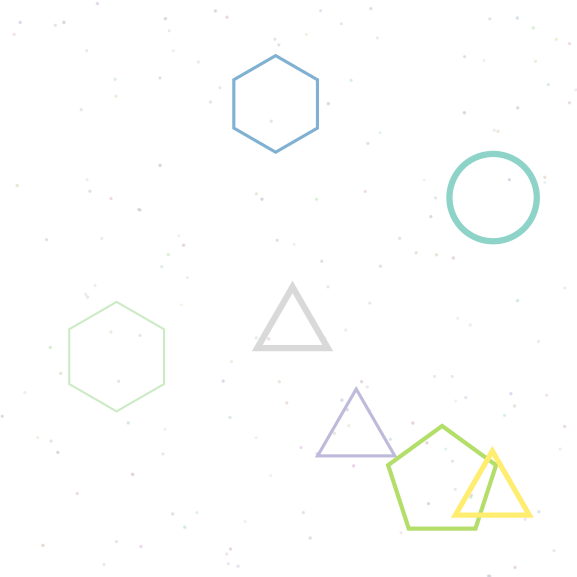[{"shape": "circle", "thickness": 3, "radius": 0.38, "center": [0.854, 0.657]}, {"shape": "triangle", "thickness": 1.5, "radius": 0.39, "center": [0.617, 0.248]}, {"shape": "hexagon", "thickness": 1.5, "radius": 0.42, "center": [0.477, 0.819]}, {"shape": "pentagon", "thickness": 2, "radius": 0.49, "center": [0.766, 0.163]}, {"shape": "triangle", "thickness": 3, "radius": 0.35, "center": [0.507, 0.432]}, {"shape": "hexagon", "thickness": 1, "radius": 0.47, "center": [0.202, 0.382]}, {"shape": "triangle", "thickness": 2.5, "radius": 0.37, "center": [0.853, 0.144]}]